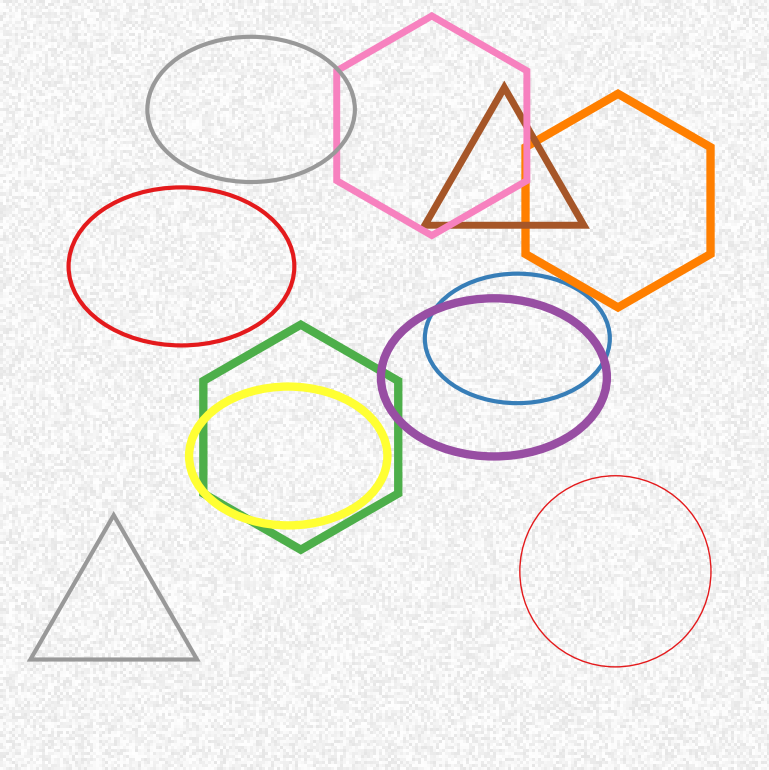[{"shape": "oval", "thickness": 1.5, "radius": 0.73, "center": [0.236, 0.654]}, {"shape": "circle", "thickness": 0.5, "radius": 0.62, "center": [0.799, 0.258]}, {"shape": "oval", "thickness": 1.5, "radius": 0.6, "center": [0.672, 0.56]}, {"shape": "hexagon", "thickness": 3, "radius": 0.73, "center": [0.391, 0.432]}, {"shape": "oval", "thickness": 3, "radius": 0.73, "center": [0.641, 0.51]}, {"shape": "hexagon", "thickness": 3, "radius": 0.69, "center": [0.803, 0.739]}, {"shape": "oval", "thickness": 3, "radius": 0.64, "center": [0.374, 0.408]}, {"shape": "triangle", "thickness": 2.5, "radius": 0.6, "center": [0.655, 0.767]}, {"shape": "hexagon", "thickness": 2.5, "radius": 0.71, "center": [0.561, 0.837]}, {"shape": "oval", "thickness": 1.5, "radius": 0.67, "center": [0.326, 0.858]}, {"shape": "triangle", "thickness": 1.5, "radius": 0.62, "center": [0.148, 0.206]}]